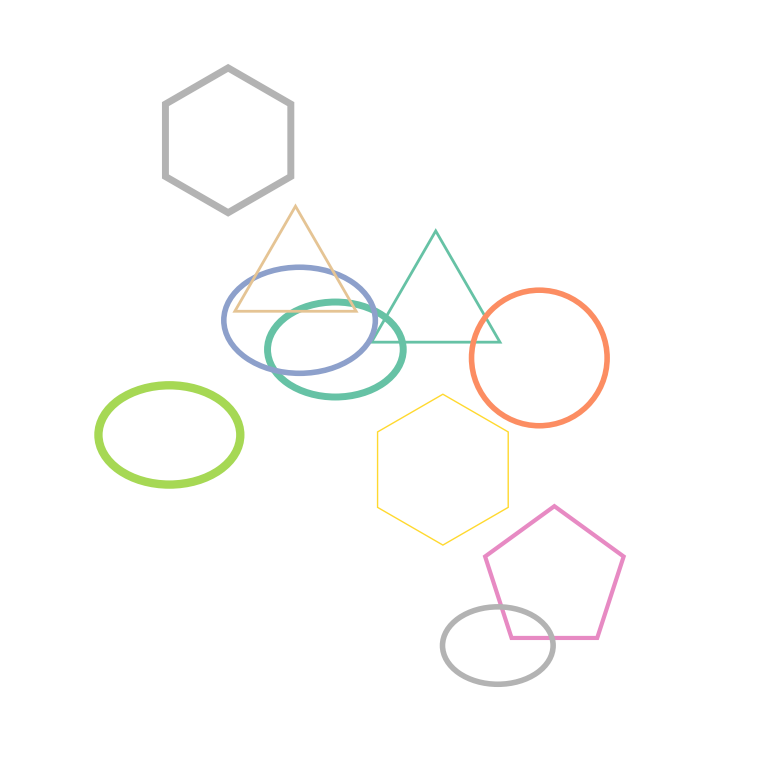[{"shape": "oval", "thickness": 2.5, "radius": 0.44, "center": [0.436, 0.546]}, {"shape": "triangle", "thickness": 1, "radius": 0.48, "center": [0.566, 0.604]}, {"shape": "circle", "thickness": 2, "radius": 0.44, "center": [0.7, 0.535]}, {"shape": "oval", "thickness": 2, "radius": 0.49, "center": [0.389, 0.584]}, {"shape": "pentagon", "thickness": 1.5, "radius": 0.47, "center": [0.72, 0.248]}, {"shape": "oval", "thickness": 3, "radius": 0.46, "center": [0.22, 0.435]}, {"shape": "hexagon", "thickness": 0.5, "radius": 0.49, "center": [0.575, 0.39]}, {"shape": "triangle", "thickness": 1, "radius": 0.45, "center": [0.384, 0.641]}, {"shape": "hexagon", "thickness": 2.5, "radius": 0.47, "center": [0.296, 0.818]}, {"shape": "oval", "thickness": 2, "radius": 0.36, "center": [0.647, 0.162]}]